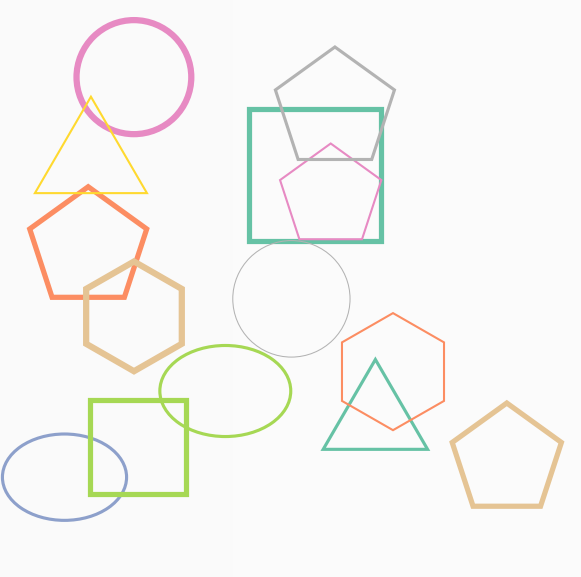[{"shape": "square", "thickness": 2.5, "radius": 0.57, "center": [0.542, 0.695]}, {"shape": "triangle", "thickness": 1.5, "radius": 0.52, "center": [0.646, 0.273]}, {"shape": "hexagon", "thickness": 1, "radius": 0.51, "center": [0.676, 0.356]}, {"shape": "pentagon", "thickness": 2.5, "radius": 0.53, "center": [0.152, 0.57]}, {"shape": "oval", "thickness": 1.5, "radius": 0.53, "center": [0.111, 0.173]}, {"shape": "circle", "thickness": 3, "radius": 0.49, "center": [0.23, 0.866]}, {"shape": "pentagon", "thickness": 1, "radius": 0.46, "center": [0.569, 0.659]}, {"shape": "oval", "thickness": 1.5, "radius": 0.56, "center": [0.388, 0.322]}, {"shape": "square", "thickness": 2.5, "radius": 0.41, "center": [0.237, 0.225]}, {"shape": "triangle", "thickness": 1, "radius": 0.56, "center": [0.156, 0.72]}, {"shape": "hexagon", "thickness": 3, "radius": 0.47, "center": [0.231, 0.451]}, {"shape": "pentagon", "thickness": 2.5, "radius": 0.49, "center": [0.872, 0.202]}, {"shape": "circle", "thickness": 0.5, "radius": 0.5, "center": [0.501, 0.482]}, {"shape": "pentagon", "thickness": 1.5, "radius": 0.54, "center": [0.576, 0.81]}]